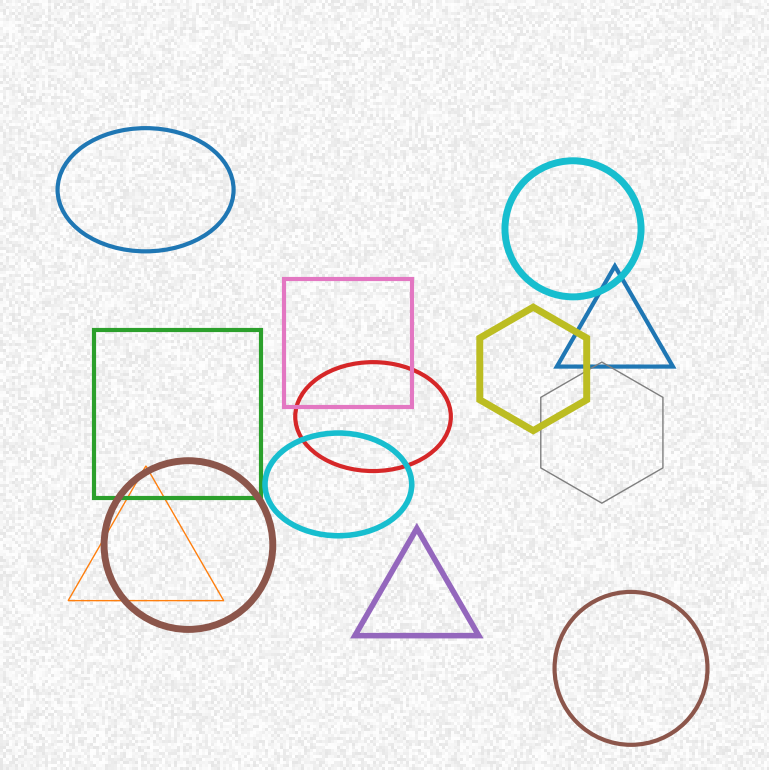[{"shape": "triangle", "thickness": 1.5, "radius": 0.44, "center": [0.799, 0.567]}, {"shape": "oval", "thickness": 1.5, "radius": 0.57, "center": [0.189, 0.754]}, {"shape": "triangle", "thickness": 0.5, "radius": 0.58, "center": [0.189, 0.278]}, {"shape": "square", "thickness": 1.5, "radius": 0.54, "center": [0.231, 0.462]}, {"shape": "oval", "thickness": 1.5, "radius": 0.51, "center": [0.484, 0.459]}, {"shape": "triangle", "thickness": 2, "radius": 0.46, "center": [0.541, 0.221]}, {"shape": "circle", "thickness": 2.5, "radius": 0.55, "center": [0.245, 0.292]}, {"shape": "circle", "thickness": 1.5, "radius": 0.5, "center": [0.82, 0.132]}, {"shape": "square", "thickness": 1.5, "radius": 0.42, "center": [0.452, 0.555]}, {"shape": "hexagon", "thickness": 0.5, "radius": 0.46, "center": [0.782, 0.438]}, {"shape": "hexagon", "thickness": 2.5, "radius": 0.4, "center": [0.693, 0.521]}, {"shape": "circle", "thickness": 2.5, "radius": 0.44, "center": [0.744, 0.703]}, {"shape": "oval", "thickness": 2, "radius": 0.48, "center": [0.439, 0.371]}]